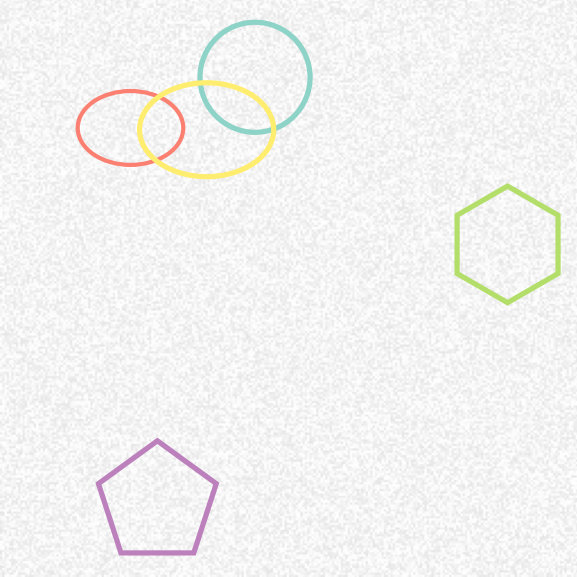[{"shape": "circle", "thickness": 2.5, "radius": 0.48, "center": [0.442, 0.865]}, {"shape": "oval", "thickness": 2, "radius": 0.46, "center": [0.226, 0.778]}, {"shape": "hexagon", "thickness": 2.5, "radius": 0.5, "center": [0.879, 0.576]}, {"shape": "pentagon", "thickness": 2.5, "radius": 0.54, "center": [0.272, 0.129]}, {"shape": "oval", "thickness": 2.5, "radius": 0.58, "center": [0.358, 0.775]}]